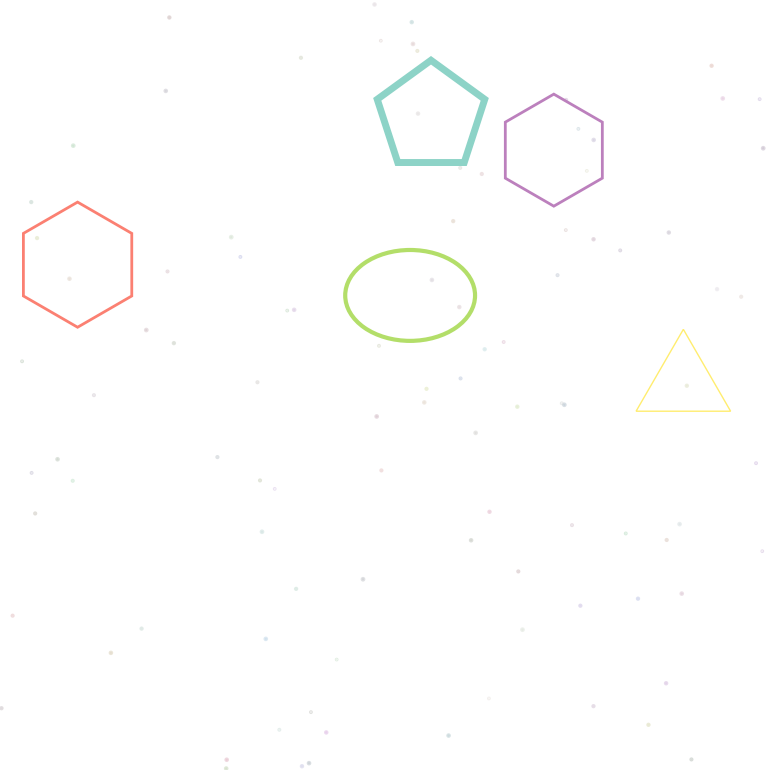[{"shape": "pentagon", "thickness": 2.5, "radius": 0.37, "center": [0.56, 0.848]}, {"shape": "hexagon", "thickness": 1, "radius": 0.41, "center": [0.101, 0.656]}, {"shape": "oval", "thickness": 1.5, "radius": 0.42, "center": [0.533, 0.616]}, {"shape": "hexagon", "thickness": 1, "radius": 0.36, "center": [0.719, 0.805]}, {"shape": "triangle", "thickness": 0.5, "radius": 0.35, "center": [0.887, 0.501]}]